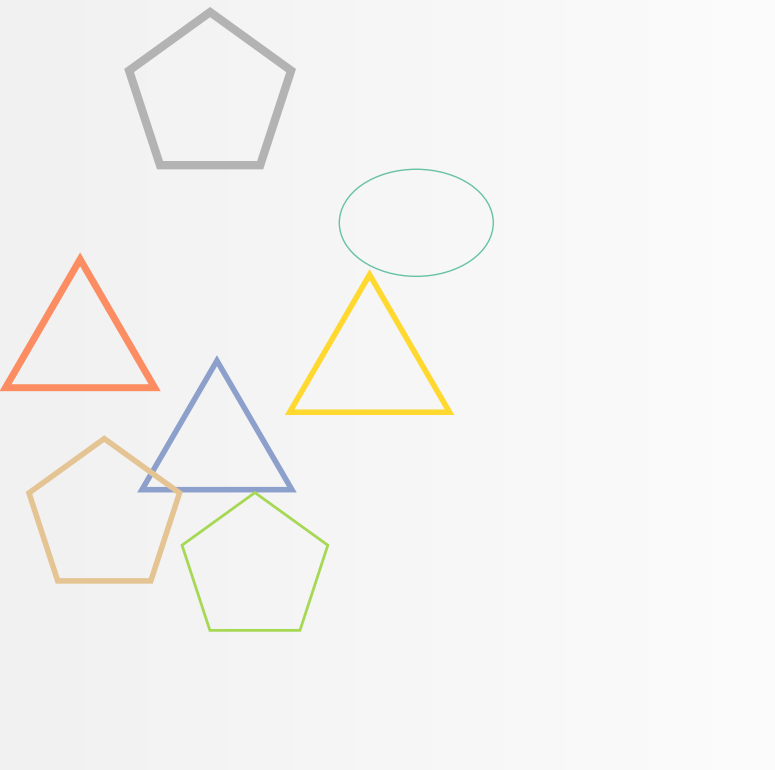[{"shape": "oval", "thickness": 0.5, "radius": 0.5, "center": [0.537, 0.711]}, {"shape": "triangle", "thickness": 2.5, "radius": 0.56, "center": [0.103, 0.552]}, {"shape": "triangle", "thickness": 2, "radius": 0.56, "center": [0.28, 0.42]}, {"shape": "pentagon", "thickness": 1, "radius": 0.49, "center": [0.329, 0.261]}, {"shape": "triangle", "thickness": 2, "radius": 0.6, "center": [0.477, 0.524]}, {"shape": "pentagon", "thickness": 2, "radius": 0.51, "center": [0.135, 0.328]}, {"shape": "pentagon", "thickness": 3, "radius": 0.55, "center": [0.271, 0.874]}]